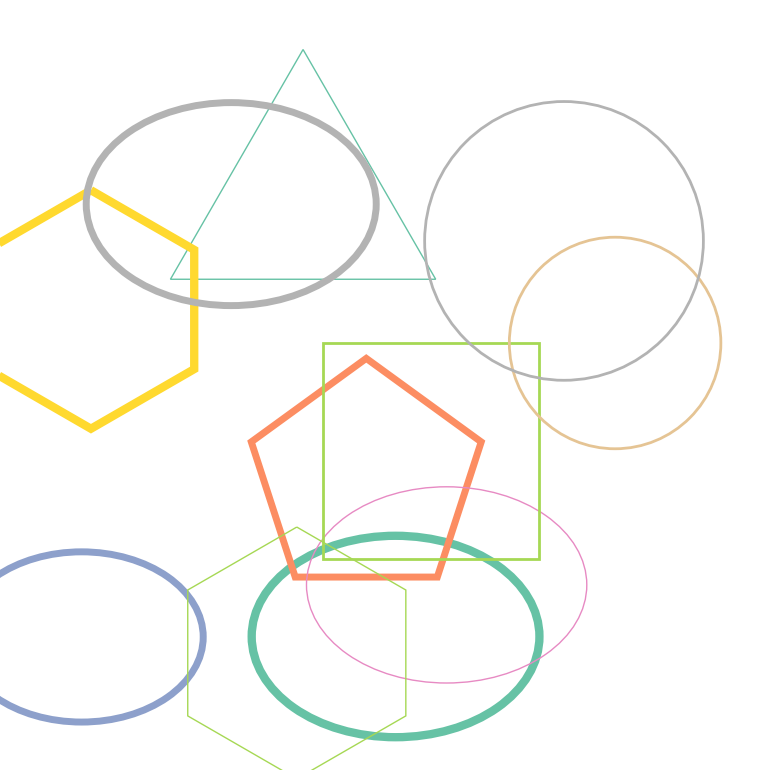[{"shape": "triangle", "thickness": 0.5, "radius": 0.99, "center": [0.394, 0.737]}, {"shape": "oval", "thickness": 3, "radius": 0.93, "center": [0.514, 0.173]}, {"shape": "pentagon", "thickness": 2.5, "radius": 0.78, "center": [0.476, 0.378]}, {"shape": "oval", "thickness": 2.5, "radius": 0.79, "center": [0.106, 0.173]}, {"shape": "oval", "thickness": 0.5, "radius": 0.91, "center": [0.58, 0.24]}, {"shape": "square", "thickness": 1, "radius": 0.7, "center": [0.56, 0.414]}, {"shape": "hexagon", "thickness": 0.5, "radius": 0.82, "center": [0.385, 0.152]}, {"shape": "hexagon", "thickness": 3, "radius": 0.77, "center": [0.118, 0.598]}, {"shape": "circle", "thickness": 1, "radius": 0.69, "center": [0.799, 0.555]}, {"shape": "circle", "thickness": 1, "radius": 0.91, "center": [0.732, 0.687]}, {"shape": "oval", "thickness": 2.5, "radius": 0.94, "center": [0.3, 0.735]}]